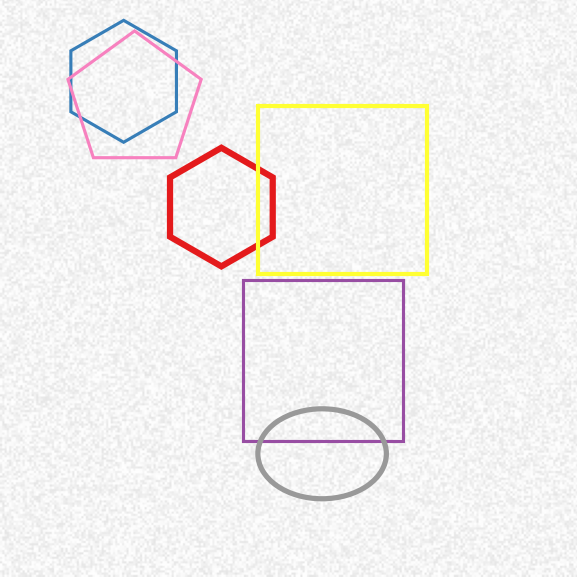[{"shape": "hexagon", "thickness": 3, "radius": 0.51, "center": [0.383, 0.641]}, {"shape": "hexagon", "thickness": 1.5, "radius": 0.53, "center": [0.214, 0.858]}, {"shape": "square", "thickness": 1.5, "radius": 0.69, "center": [0.559, 0.375]}, {"shape": "square", "thickness": 2, "radius": 0.73, "center": [0.593, 0.67]}, {"shape": "pentagon", "thickness": 1.5, "radius": 0.61, "center": [0.233, 0.824]}, {"shape": "oval", "thickness": 2.5, "radius": 0.56, "center": [0.558, 0.213]}]